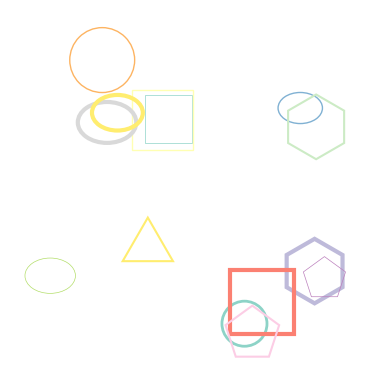[{"shape": "square", "thickness": 0.5, "radius": 0.31, "center": [0.437, 0.691]}, {"shape": "circle", "thickness": 2, "radius": 0.29, "center": [0.635, 0.159]}, {"shape": "square", "thickness": 1, "radius": 0.39, "center": [0.422, 0.688]}, {"shape": "hexagon", "thickness": 3, "radius": 0.42, "center": [0.817, 0.296]}, {"shape": "square", "thickness": 3, "radius": 0.42, "center": [0.68, 0.215]}, {"shape": "oval", "thickness": 1, "radius": 0.29, "center": [0.78, 0.719]}, {"shape": "circle", "thickness": 1, "radius": 0.42, "center": [0.265, 0.844]}, {"shape": "oval", "thickness": 0.5, "radius": 0.33, "center": [0.13, 0.284]}, {"shape": "pentagon", "thickness": 1.5, "radius": 0.37, "center": [0.655, 0.133]}, {"shape": "oval", "thickness": 3, "radius": 0.38, "center": [0.278, 0.682]}, {"shape": "pentagon", "thickness": 0.5, "radius": 0.29, "center": [0.843, 0.276]}, {"shape": "hexagon", "thickness": 1.5, "radius": 0.42, "center": [0.821, 0.671]}, {"shape": "triangle", "thickness": 1.5, "radius": 0.38, "center": [0.384, 0.359]}, {"shape": "oval", "thickness": 3, "radius": 0.33, "center": [0.305, 0.707]}]